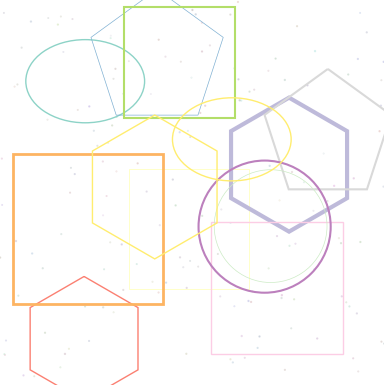[{"shape": "oval", "thickness": 1, "radius": 0.77, "center": [0.221, 0.789]}, {"shape": "square", "thickness": 0.5, "radius": 0.78, "center": [0.491, 0.405]}, {"shape": "hexagon", "thickness": 3, "radius": 0.87, "center": [0.751, 0.572]}, {"shape": "hexagon", "thickness": 1, "radius": 0.81, "center": [0.218, 0.12]}, {"shape": "pentagon", "thickness": 0.5, "radius": 0.9, "center": [0.408, 0.847]}, {"shape": "square", "thickness": 2, "radius": 0.98, "center": [0.229, 0.406]}, {"shape": "square", "thickness": 1.5, "radius": 0.72, "center": [0.467, 0.837]}, {"shape": "square", "thickness": 1, "radius": 0.86, "center": [0.72, 0.252]}, {"shape": "pentagon", "thickness": 1.5, "radius": 0.86, "center": [0.852, 0.648]}, {"shape": "circle", "thickness": 1.5, "radius": 0.86, "center": [0.687, 0.411]}, {"shape": "circle", "thickness": 0.5, "radius": 0.73, "center": [0.703, 0.413]}, {"shape": "hexagon", "thickness": 1, "radius": 0.93, "center": [0.402, 0.514]}, {"shape": "oval", "thickness": 1, "radius": 0.77, "center": [0.602, 0.638]}]